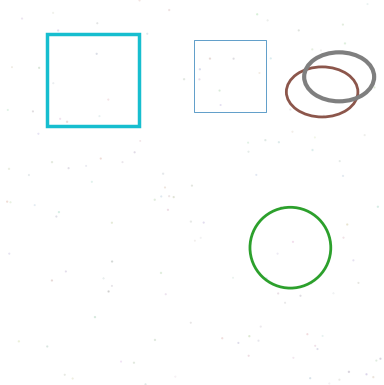[{"shape": "square", "thickness": 0.5, "radius": 0.47, "center": [0.597, 0.802]}, {"shape": "circle", "thickness": 2, "radius": 0.52, "center": [0.754, 0.357]}, {"shape": "oval", "thickness": 2, "radius": 0.46, "center": [0.837, 0.761]}, {"shape": "oval", "thickness": 3, "radius": 0.45, "center": [0.881, 0.8]}, {"shape": "square", "thickness": 2.5, "radius": 0.59, "center": [0.241, 0.792]}]